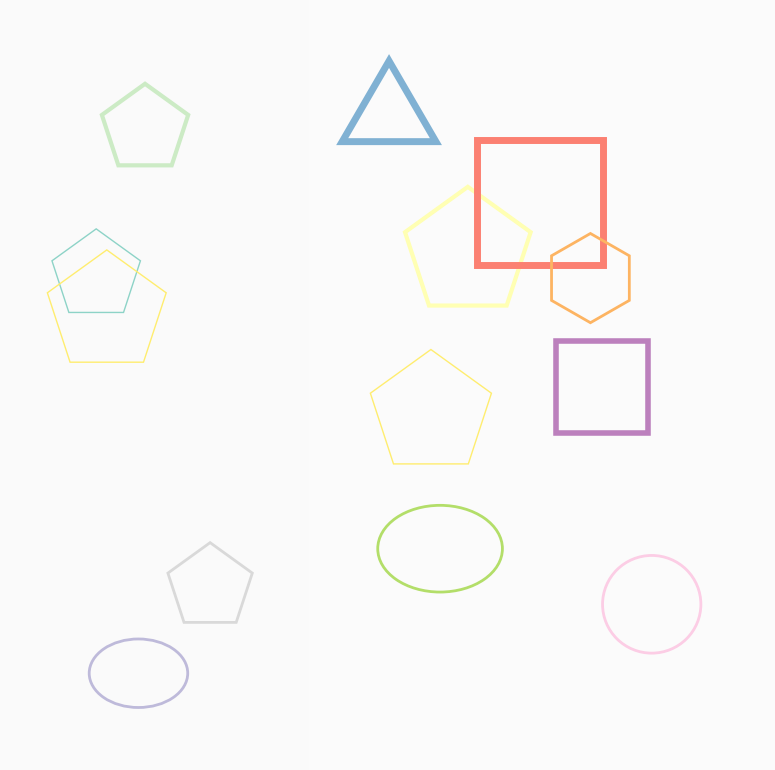[{"shape": "pentagon", "thickness": 0.5, "radius": 0.3, "center": [0.124, 0.643]}, {"shape": "pentagon", "thickness": 1.5, "radius": 0.43, "center": [0.604, 0.672]}, {"shape": "oval", "thickness": 1, "radius": 0.32, "center": [0.179, 0.126]}, {"shape": "square", "thickness": 2.5, "radius": 0.41, "center": [0.697, 0.737]}, {"shape": "triangle", "thickness": 2.5, "radius": 0.35, "center": [0.502, 0.851]}, {"shape": "hexagon", "thickness": 1, "radius": 0.29, "center": [0.762, 0.639]}, {"shape": "oval", "thickness": 1, "radius": 0.4, "center": [0.568, 0.287]}, {"shape": "circle", "thickness": 1, "radius": 0.32, "center": [0.841, 0.215]}, {"shape": "pentagon", "thickness": 1, "radius": 0.29, "center": [0.271, 0.238]}, {"shape": "square", "thickness": 2, "radius": 0.3, "center": [0.777, 0.497]}, {"shape": "pentagon", "thickness": 1.5, "radius": 0.29, "center": [0.187, 0.833]}, {"shape": "pentagon", "thickness": 0.5, "radius": 0.41, "center": [0.556, 0.464]}, {"shape": "pentagon", "thickness": 0.5, "radius": 0.4, "center": [0.138, 0.595]}]